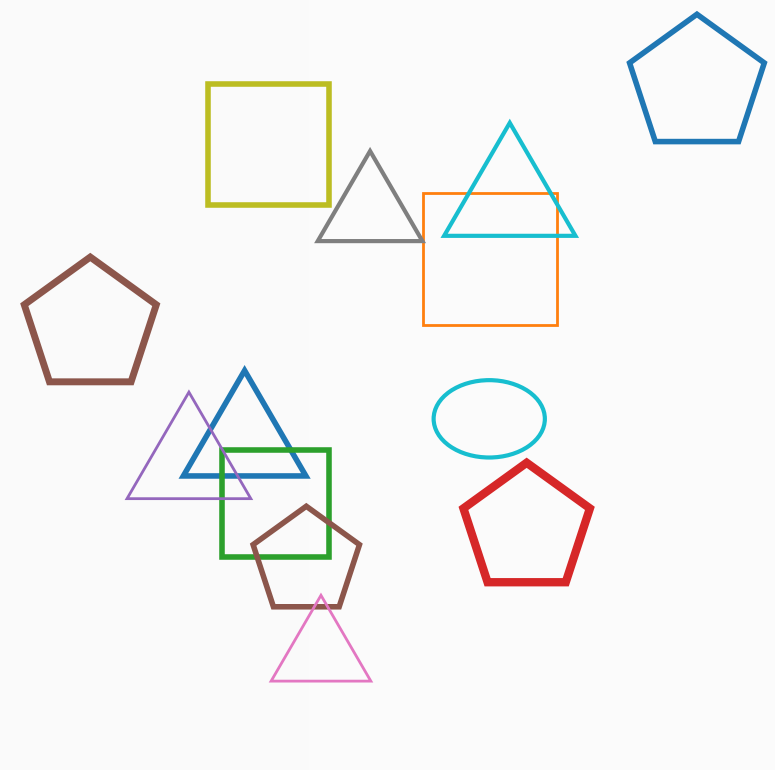[{"shape": "pentagon", "thickness": 2, "radius": 0.46, "center": [0.899, 0.89]}, {"shape": "triangle", "thickness": 2, "radius": 0.46, "center": [0.316, 0.428]}, {"shape": "square", "thickness": 1, "radius": 0.43, "center": [0.632, 0.664]}, {"shape": "square", "thickness": 2, "radius": 0.35, "center": [0.355, 0.346]}, {"shape": "pentagon", "thickness": 3, "radius": 0.43, "center": [0.68, 0.313]}, {"shape": "triangle", "thickness": 1, "radius": 0.46, "center": [0.244, 0.399]}, {"shape": "pentagon", "thickness": 2, "radius": 0.36, "center": [0.395, 0.27]}, {"shape": "pentagon", "thickness": 2.5, "radius": 0.45, "center": [0.116, 0.577]}, {"shape": "triangle", "thickness": 1, "radius": 0.37, "center": [0.414, 0.153]}, {"shape": "triangle", "thickness": 1.5, "radius": 0.39, "center": [0.478, 0.726]}, {"shape": "square", "thickness": 2, "radius": 0.39, "center": [0.347, 0.812]}, {"shape": "triangle", "thickness": 1.5, "radius": 0.49, "center": [0.658, 0.743]}, {"shape": "oval", "thickness": 1.5, "radius": 0.36, "center": [0.631, 0.456]}]